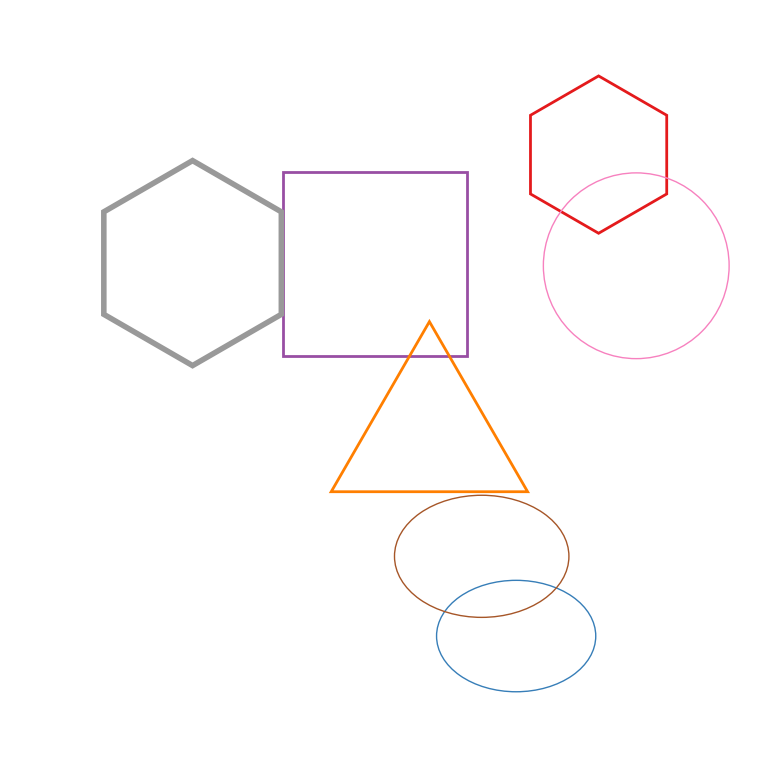[{"shape": "hexagon", "thickness": 1, "radius": 0.51, "center": [0.777, 0.799]}, {"shape": "oval", "thickness": 0.5, "radius": 0.52, "center": [0.67, 0.174]}, {"shape": "square", "thickness": 1, "radius": 0.6, "center": [0.487, 0.658]}, {"shape": "triangle", "thickness": 1, "radius": 0.74, "center": [0.558, 0.435]}, {"shape": "oval", "thickness": 0.5, "radius": 0.57, "center": [0.626, 0.278]}, {"shape": "circle", "thickness": 0.5, "radius": 0.6, "center": [0.826, 0.655]}, {"shape": "hexagon", "thickness": 2, "radius": 0.67, "center": [0.25, 0.658]}]